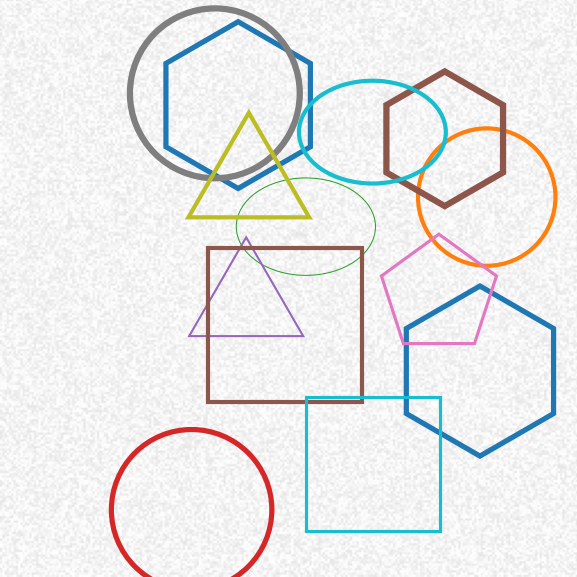[{"shape": "hexagon", "thickness": 2.5, "radius": 0.74, "center": [0.831, 0.357]}, {"shape": "hexagon", "thickness": 2.5, "radius": 0.72, "center": [0.412, 0.817]}, {"shape": "circle", "thickness": 2, "radius": 0.59, "center": [0.843, 0.658]}, {"shape": "oval", "thickness": 0.5, "radius": 0.6, "center": [0.53, 0.607]}, {"shape": "circle", "thickness": 2.5, "radius": 0.69, "center": [0.332, 0.116]}, {"shape": "triangle", "thickness": 1, "radius": 0.57, "center": [0.426, 0.474]}, {"shape": "hexagon", "thickness": 3, "radius": 0.58, "center": [0.77, 0.759]}, {"shape": "square", "thickness": 2, "radius": 0.67, "center": [0.494, 0.437]}, {"shape": "pentagon", "thickness": 1.5, "radius": 0.52, "center": [0.76, 0.489]}, {"shape": "circle", "thickness": 3, "radius": 0.74, "center": [0.372, 0.838]}, {"shape": "triangle", "thickness": 2, "radius": 0.6, "center": [0.431, 0.683]}, {"shape": "oval", "thickness": 2, "radius": 0.64, "center": [0.645, 0.77]}, {"shape": "square", "thickness": 1.5, "radius": 0.58, "center": [0.646, 0.196]}]